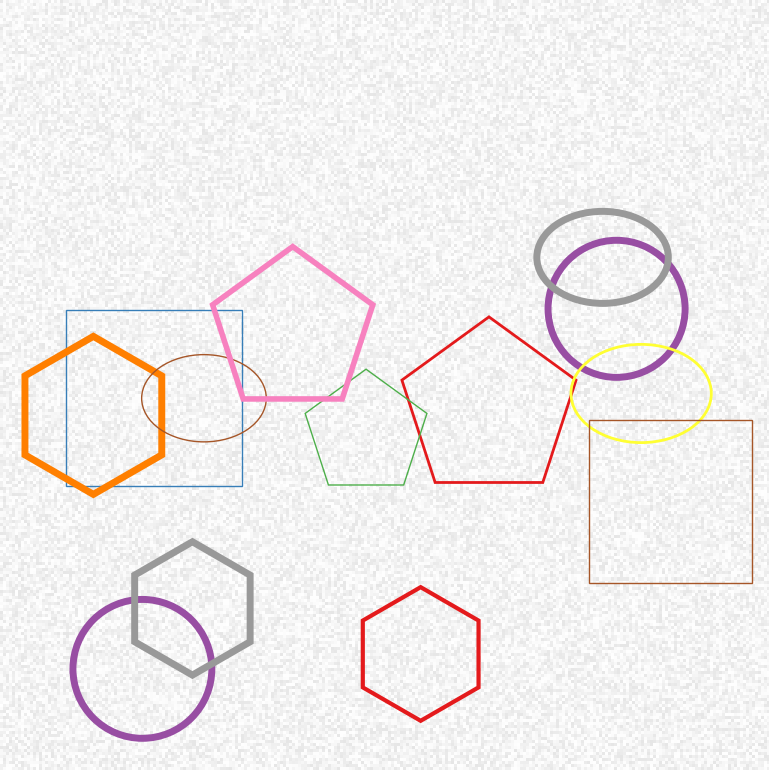[{"shape": "pentagon", "thickness": 1, "radius": 0.59, "center": [0.635, 0.47]}, {"shape": "hexagon", "thickness": 1.5, "radius": 0.43, "center": [0.546, 0.151]}, {"shape": "square", "thickness": 0.5, "radius": 0.57, "center": [0.2, 0.483]}, {"shape": "pentagon", "thickness": 0.5, "radius": 0.42, "center": [0.475, 0.437]}, {"shape": "circle", "thickness": 2.5, "radius": 0.45, "center": [0.801, 0.599]}, {"shape": "circle", "thickness": 2.5, "radius": 0.45, "center": [0.185, 0.131]}, {"shape": "hexagon", "thickness": 2.5, "radius": 0.51, "center": [0.121, 0.461]}, {"shape": "oval", "thickness": 1, "radius": 0.46, "center": [0.833, 0.489]}, {"shape": "oval", "thickness": 0.5, "radius": 0.4, "center": [0.265, 0.483]}, {"shape": "square", "thickness": 0.5, "radius": 0.53, "center": [0.871, 0.349]}, {"shape": "pentagon", "thickness": 2, "radius": 0.55, "center": [0.38, 0.57]}, {"shape": "oval", "thickness": 2.5, "radius": 0.43, "center": [0.783, 0.666]}, {"shape": "hexagon", "thickness": 2.5, "radius": 0.43, "center": [0.25, 0.21]}]